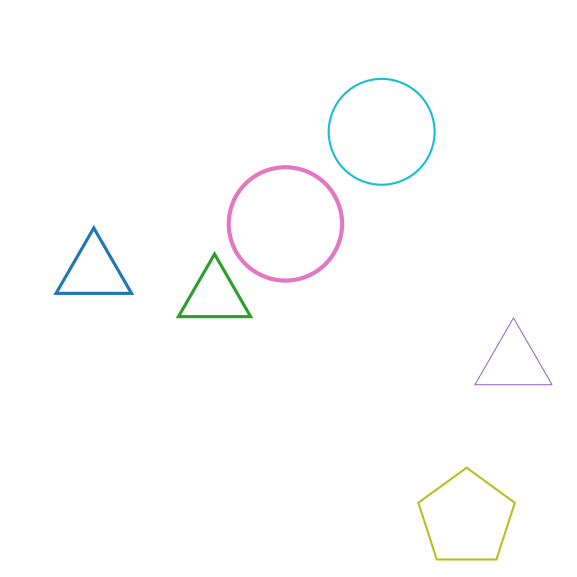[{"shape": "triangle", "thickness": 1.5, "radius": 0.38, "center": [0.162, 0.529]}, {"shape": "triangle", "thickness": 1.5, "radius": 0.36, "center": [0.372, 0.487]}, {"shape": "triangle", "thickness": 0.5, "radius": 0.39, "center": [0.889, 0.372]}, {"shape": "circle", "thickness": 2, "radius": 0.49, "center": [0.494, 0.611]}, {"shape": "pentagon", "thickness": 1, "radius": 0.44, "center": [0.808, 0.101]}, {"shape": "circle", "thickness": 1, "radius": 0.46, "center": [0.661, 0.771]}]